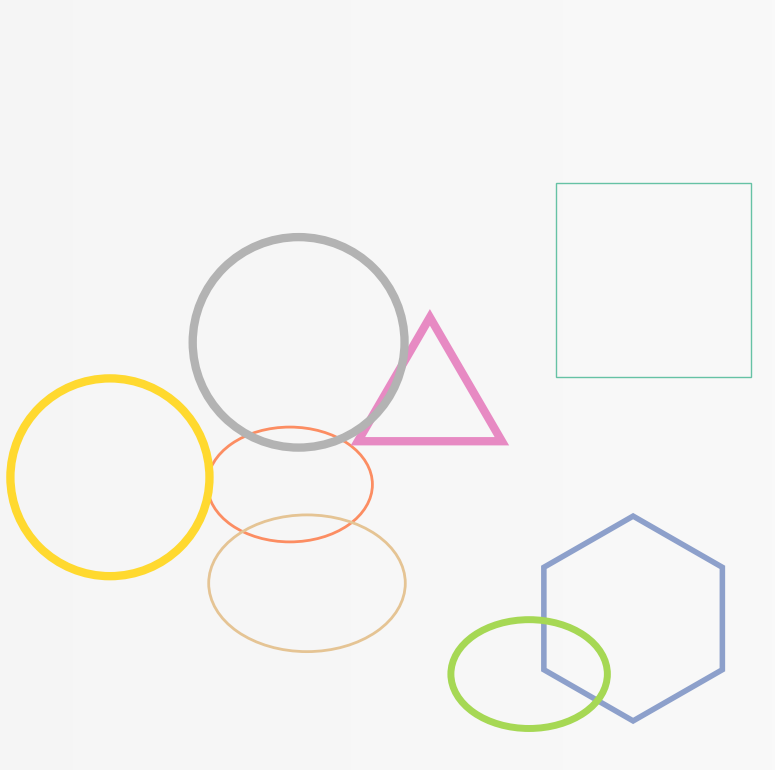[{"shape": "square", "thickness": 0.5, "radius": 0.63, "center": [0.844, 0.636]}, {"shape": "oval", "thickness": 1, "radius": 0.53, "center": [0.374, 0.371]}, {"shape": "hexagon", "thickness": 2, "radius": 0.66, "center": [0.817, 0.197]}, {"shape": "triangle", "thickness": 3, "radius": 0.54, "center": [0.555, 0.481]}, {"shape": "oval", "thickness": 2.5, "radius": 0.5, "center": [0.683, 0.125]}, {"shape": "circle", "thickness": 3, "radius": 0.64, "center": [0.142, 0.38]}, {"shape": "oval", "thickness": 1, "radius": 0.63, "center": [0.396, 0.243]}, {"shape": "circle", "thickness": 3, "radius": 0.68, "center": [0.385, 0.555]}]